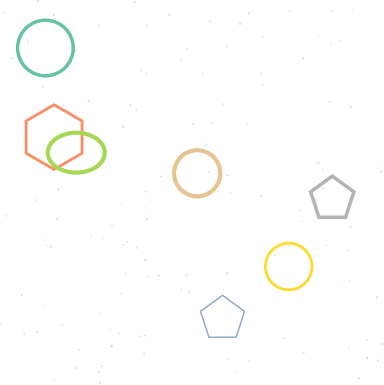[{"shape": "circle", "thickness": 2.5, "radius": 0.36, "center": [0.118, 0.875]}, {"shape": "hexagon", "thickness": 2, "radius": 0.42, "center": [0.141, 0.644]}, {"shape": "pentagon", "thickness": 1, "radius": 0.3, "center": [0.578, 0.173]}, {"shape": "oval", "thickness": 3, "radius": 0.37, "center": [0.198, 0.603]}, {"shape": "circle", "thickness": 2, "radius": 0.3, "center": [0.75, 0.308]}, {"shape": "circle", "thickness": 3, "radius": 0.3, "center": [0.512, 0.55]}, {"shape": "pentagon", "thickness": 2.5, "radius": 0.3, "center": [0.863, 0.483]}]